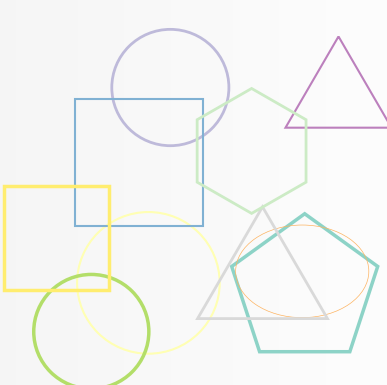[{"shape": "pentagon", "thickness": 2.5, "radius": 0.99, "center": [0.786, 0.247]}, {"shape": "circle", "thickness": 1.5, "radius": 0.92, "center": [0.383, 0.265]}, {"shape": "circle", "thickness": 2, "radius": 0.76, "center": [0.44, 0.773]}, {"shape": "square", "thickness": 1.5, "radius": 0.82, "center": [0.358, 0.579]}, {"shape": "oval", "thickness": 0.5, "radius": 0.86, "center": [0.78, 0.295]}, {"shape": "circle", "thickness": 2.5, "radius": 0.74, "center": [0.236, 0.139]}, {"shape": "triangle", "thickness": 2, "radius": 0.97, "center": [0.677, 0.269]}, {"shape": "triangle", "thickness": 1.5, "radius": 0.79, "center": [0.874, 0.747]}, {"shape": "hexagon", "thickness": 2, "radius": 0.81, "center": [0.649, 0.608]}, {"shape": "square", "thickness": 2.5, "radius": 0.68, "center": [0.146, 0.381]}]